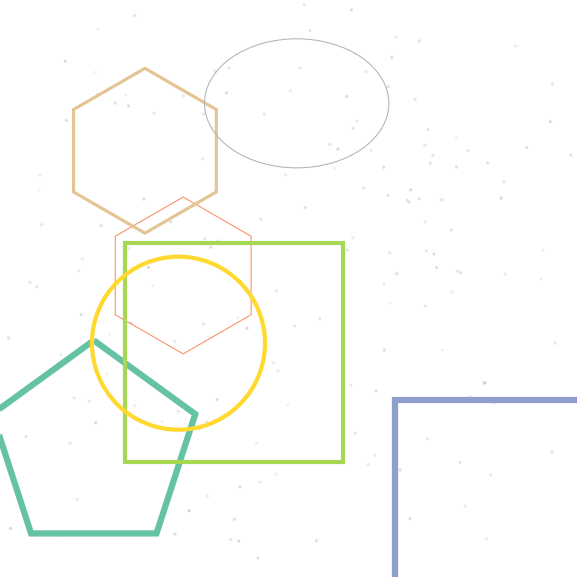[{"shape": "pentagon", "thickness": 3, "radius": 0.92, "center": [0.162, 0.225]}, {"shape": "hexagon", "thickness": 0.5, "radius": 0.68, "center": [0.317, 0.522]}, {"shape": "square", "thickness": 3, "radius": 0.94, "center": [0.873, 0.118]}, {"shape": "square", "thickness": 2, "radius": 0.95, "center": [0.405, 0.389]}, {"shape": "circle", "thickness": 2, "radius": 0.75, "center": [0.309, 0.405]}, {"shape": "hexagon", "thickness": 1.5, "radius": 0.71, "center": [0.251, 0.738]}, {"shape": "oval", "thickness": 0.5, "radius": 0.8, "center": [0.514, 0.82]}]